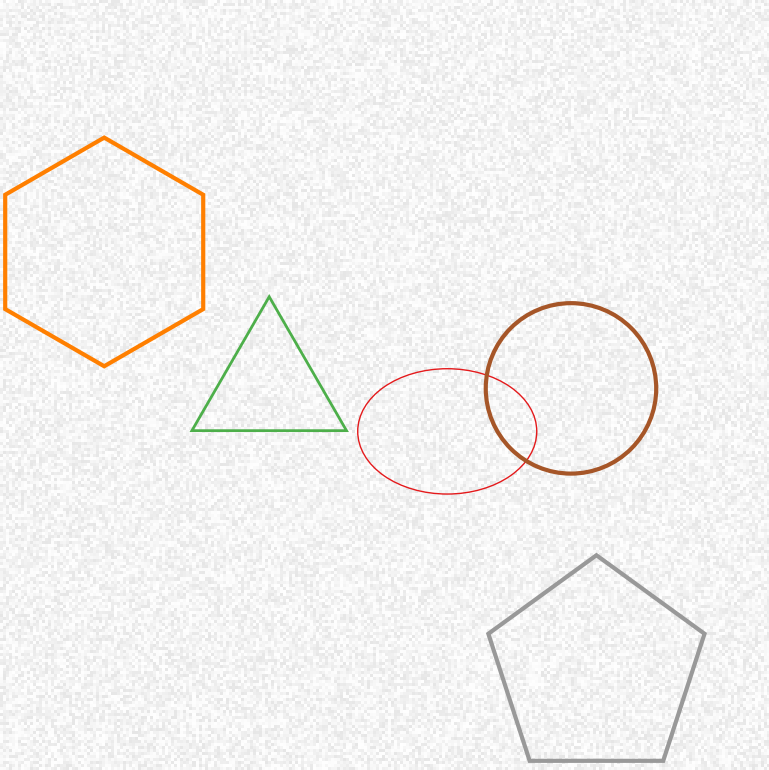[{"shape": "oval", "thickness": 0.5, "radius": 0.58, "center": [0.581, 0.44]}, {"shape": "triangle", "thickness": 1, "radius": 0.58, "center": [0.35, 0.499]}, {"shape": "hexagon", "thickness": 1.5, "radius": 0.74, "center": [0.135, 0.673]}, {"shape": "circle", "thickness": 1.5, "radius": 0.55, "center": [0.742, 0.496]}, {"shape": "pentagon", "thickness": 1.5, "radius": 0.74, "center": [0.775, 0.131]}]